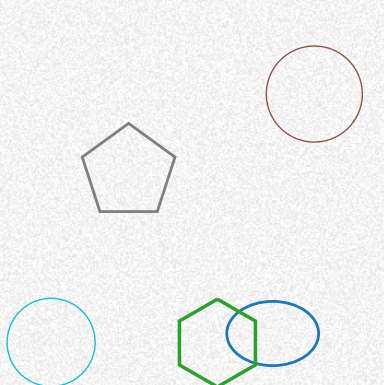[{"shape": "oval", "thickness": 2, "radius": 0.6, "center": [0.708, 0.134]}, {"shape": "hexagon", "thickness": 2.5, "radius": 0.57, "center": [0.565, 0.109]}, {"shape": "circle", "thickness": 1, "radius": 0.62, "center": [0.816, 0.756]}, {"shape": "pentagon", "thickness": 2, "radius": 0.63, "center": [0.334, 0.553]}, {"shape": "circle", "thickness": 1, "radius": 0.57, "center": [0.133, 0.111]}]